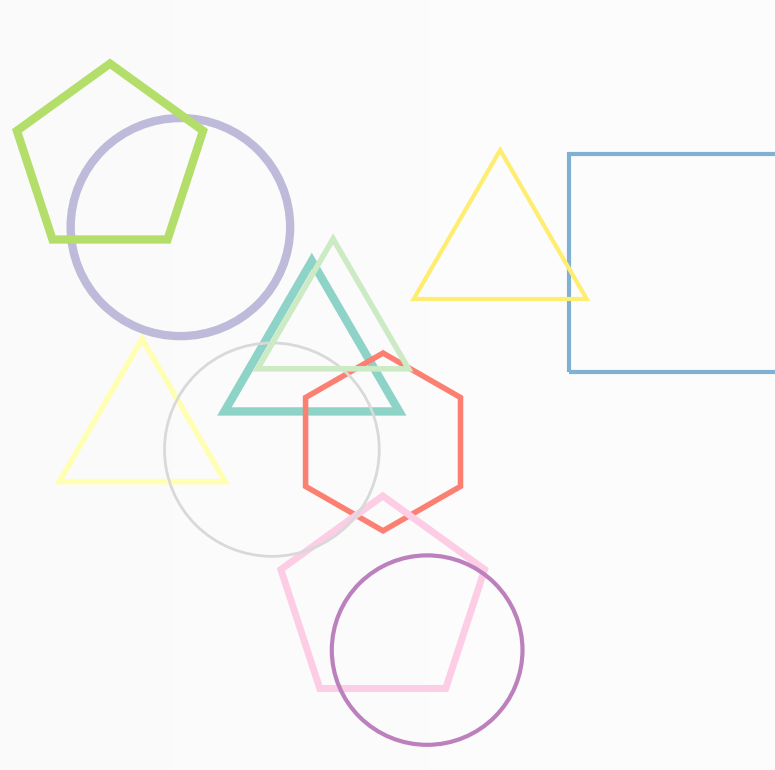[{"shape": "triangle", "thickness": 3, "radius": 0.65, "center": [0.402, 0.531]}, {"shape": "triangle", "thickness": 2, "radius": 0.62, "center": [0.183, 0.436]}, {"shape": "circle", "thickness": 3, "radius": 0.71, "center": [0.233, 0.705]}, {"shape": "hexagon", "thickness": 2, "radius": 0.58, "center": [0.494, 0.426]}, {"shape": "square", "thickness": 1.5, "radius": 0.71, "center": [0.876, 0.659]}, {"shape": "pentagon", "thickness": 3, "radius": 0.63, "center": [0.142, 0.791]}, {"shape": "pentagon", "thickness": 2.5, "radius": 0.69, "center": [0.494, 0.218]}, {"shape": "circle", "thickness": 1, "radius": 0.69, "center": [0.351, 0.416]}, {"shape": "circle", "thickness": 1.5, "radius": 0.62, "center": [0.551, 0.156]}, {"shape": "triangle", "thickness": 2, "radius": 0.56, "center": [0.43, 0.577]}, {"shape": "triangle", "thickness": 1.5, "radius": 0.64, "center": [0.645, 0.676]}]